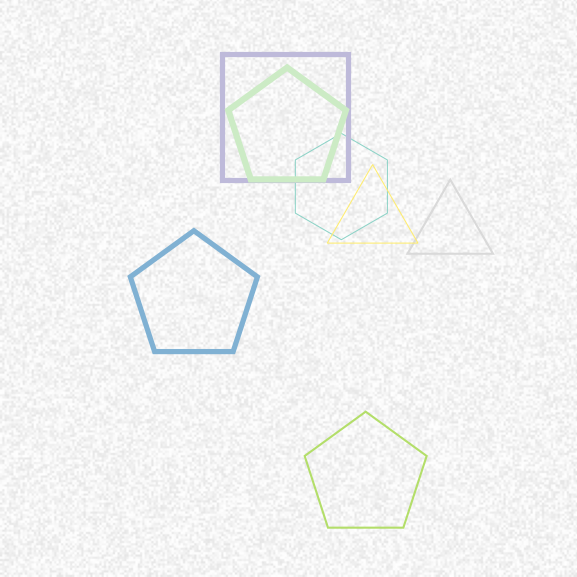[{"shape": "hexagon", "thickness": 0.5, "radius": 0.46, "center": [0.591, 0.676]}, {"shape": "square", "thickness": 2.5, "radius": 0.54, "center": [0.493, 0.797]}, {"shape": "pentagon", "thickness": 2.5, "radius": 0.58, "center": [0.336, 0.484]}, {"shape": "pentagon", "thickness": 1, "radius": 0.56, "center": [0.633, 0.175]}, {"shape": "triangle", "thickness": 1, "radius": 0.43, "center": [0.78, 0.603]}, {"shape": "pentagon", "thickness": 3, "radius": 0.54, "center": [0.497, 0.775]}, {"shape": "triangle", "thickness": 0.5, "radius": 0.45, "center": [0.645, 0.624]}]